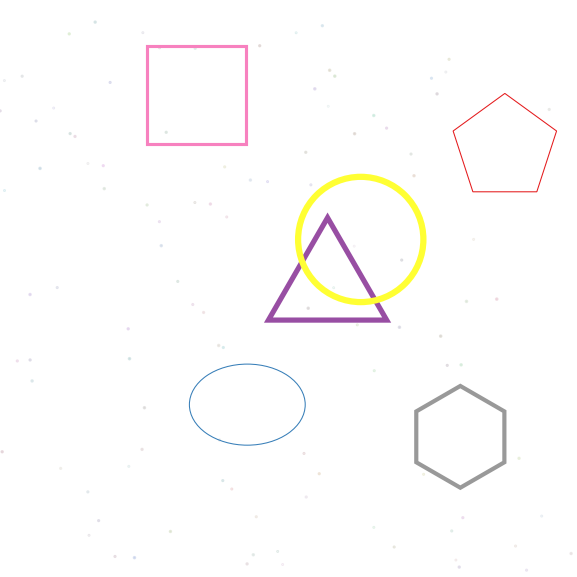[{"shape": "pentagon", "thickness": 0.5, "radius": 0.47, "center": [0.874, 0.743]}, {"shape": "oval", "thickness": 0.5, "radius": 0.5, "center": [0.428, 0.298]}, {"shape": "triangle", "thickness": 2.5, "radius": 0.59, "center": [0.567, 0.504]}, {"shape": "circle", "thickness": 3, "radius": 0.54, "center": [0.625, 0.584]}, {"shape": "square", "thickness": 1.5, "radius": 0.43, "center": [0.34, 0.835]}, {"shape": "hexagon", "thickness": 2, "radius": 0.44, "center": [0.797, 0.243]}]